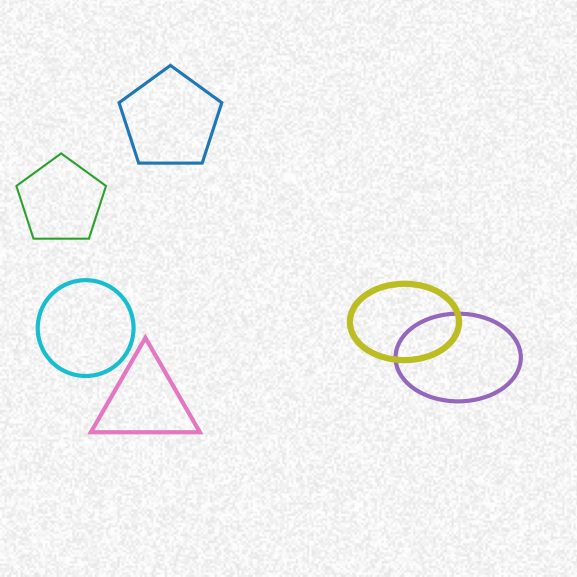[{"shape": "pentagon", "thickness": 1.5, "radius": 0.47, "center": [0.295, 0.792]}, {"shape": "pentagon", "thickness": 1, "radius": 0.41, "center": [0.106, 0.652]}, {"shape": "oval", "thickness": 2, "radius": 0.54, "center": [0.793, 0.38]}, {"shape": "triangle", "thickness": 2, "radius": 0.54, "center": [0.252, 0.305]}, {"shape": "oval", "thickness": 3, "radius": 0.47, "center": [0.7, 0.442]}, {"shape": "circle", "thickness": 2, "radius": 0.41, "center": [0.148, 0.431]}]